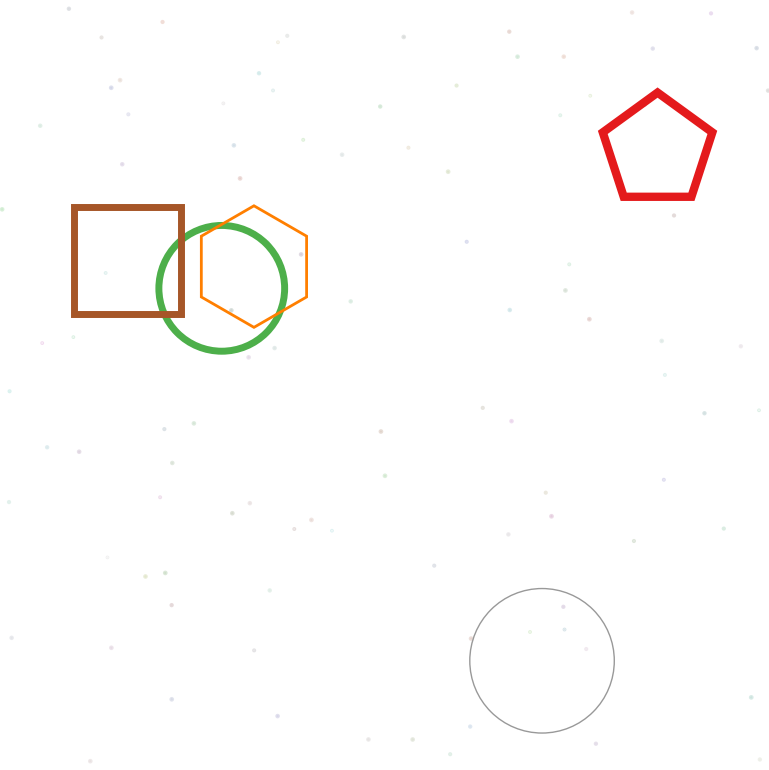[{"shape": "pentagon", "thickness": 3, "radius": 0.37, "center": [0.854, 0.805]}, {"shape": "circle", "thickness": 2.5, "radius": 0.41, "center": [0.288, 0.626]}, {"shape": "hexagon", "thickness": 1, "radius": 0.39, "center": [0.33, 0.654]}, {"shape": "square", "thickness": 2.5, "radius": 0.35, "center": [0.166, 0.662]}, {"shape": "circle", "thickness": 0.5, "radius": 0.47, "center": [0.704, 0.142]}]